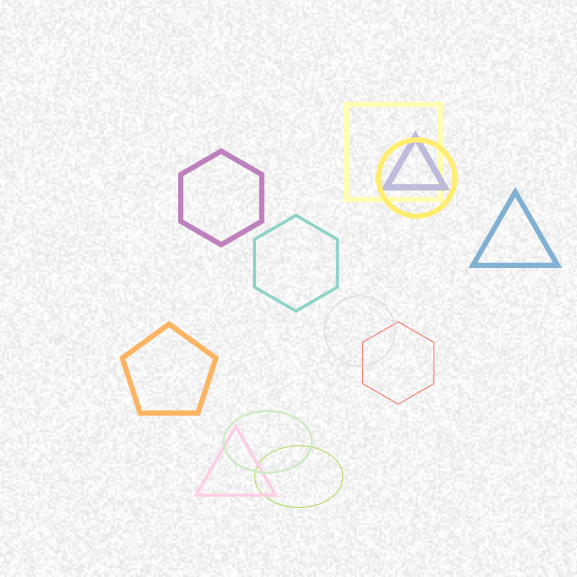[{"shape": "hexagon", "thickness": 1.5, "radius": 0.41, "center": [0.512, 0.543]}, {"shape": "square", "thickness": 2.5, "radius": 0.41, "center": [0.68, 0.737]}, {"shape": "triangle", "thickness": 3, "radius": 0.29, "center": [0.719, 0.704]}, {"shape": "hexagon", "thickness": 0.5, "radius": 0.36, "center": [0.69, 0.371]}, {"shape": "triangle", "thickness": 2.5, "radius": 0.42, "center": [0.892, 0.582]}, {"shape": "pentagon", "thickness": 2.5, "radius": 0.43, "center": [0.293, 0.353]}, {"shape": "oval", "thickness": 0.5, "radius": 0.38, "center": [0.517, 0.174]}, {"shape": "triangle", "thickness": 1.5, "radius": 0.4, "center": [0.408, 0.181]}, {"shape": "circle", "thickness": 0.5, "radius": 0.31, "center": [0.623, 0.426]}, {"shape": "hexagon", "thickness": 2.5, "radius": 0.41, "center": [0.383, 0.656]}, {"shape": "oval", "thickness": 1, "radius": 0.38, "center": [0.464, 0.234]}, {"shape": "circle", "thickness": 2.5, "radius": 0.33, "center": [0.722, 0.691]}]